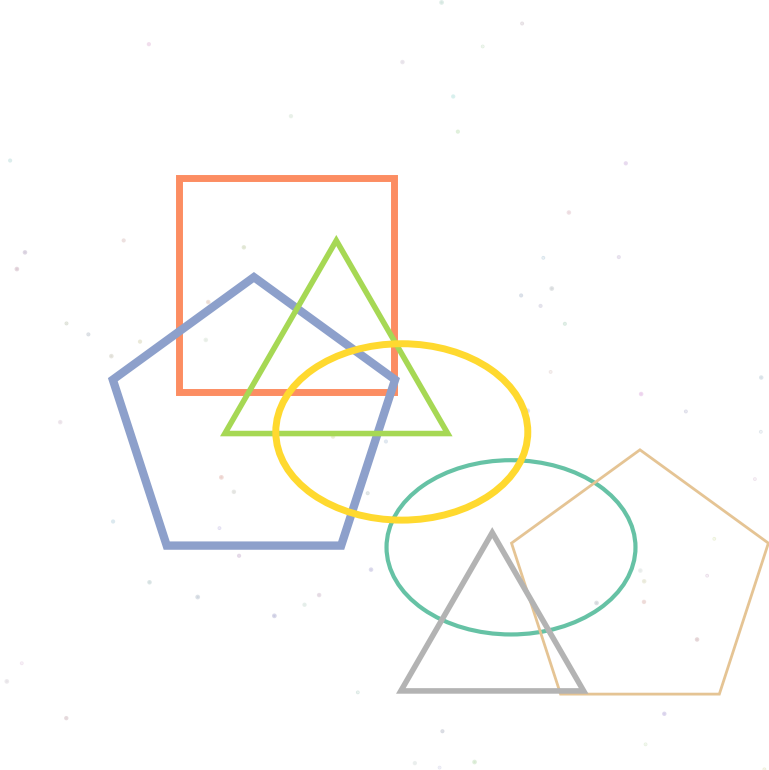[{"shape": "oval", "thickness": 1.5, "radius": 0.81, "center": [0.664, 0.289]}, {"shape": "square", "thickness": 2.5, "radius": 0.7, "center": [0.372, 0.63]}, {"shape": "pentagon", "thickness": 3, "radius": 0.96, "center": [0.33, 0.447]}, {"shape": "triangle", "thickness": 2, "radius": 0.84, "center": [0.437, 0.521]}, {"shape": "oval", "thickness": 2.5, "radius": 0.82, "center": [0.522, 0.439]}, {"shape": "pentagon", "thickness": 1, "radius": 0.88, "center": [0.831, 0.24]}, {"shape": "triangle", "thickness": 2, "radius": 0.69, "center": [0.639, 0.171]}]